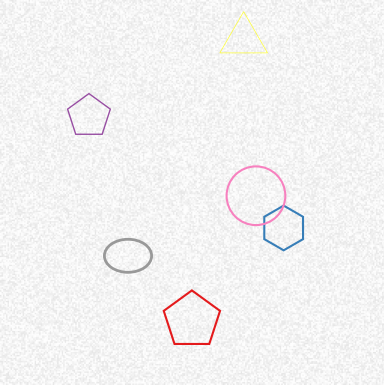[{"shape": "pentagon", "thickness": 1.5, "radius": 0.38, "center": [0.498, 0.169]}, {"shape": "hexagon", "thickness": 1.5, "radius": 0.29, "center": [0.737, 0.408]}, {"shape": "pentagon", "thickness": 1, "radius": 0.29, "center": [0.231, 0.698]}, {"shape": "triangle", "thickness": 0.5, "radius": 0.36, "center": [0.633, 0.898]}, {"shape": "circle", "thickness": 1.5, "radius": 0.38, "center": [0.665, 0.492]}, {"shape": "oval", "thickness": 2, "radius": 0.31, "center": [0.332, 0.336]}]